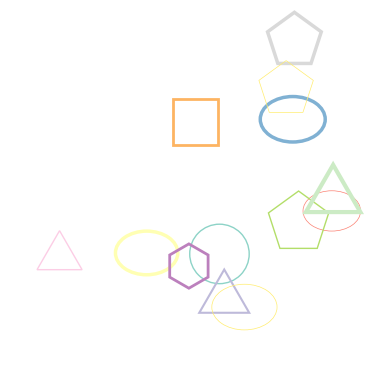[{"shape": "circle", "thickness": 1, "radius": 0.39, "center": [0.57, 0.34]}, {"shape": "oval", "thickness": 2.5, "radius": 0.4, "center": [0.381, 0.343]}, {"shape": "triangle", "thickness": 1.5, "radius": 0.37, "center": [0.582, 0.225]}, {"shape": "oval", "thickness": 0.5, "radius": 0.37, "center": [0.862, 0.452]}, {"shape": "oval", "thickness": 2.5, "radius": 0.42, "center": [0.76, 0.69]}, {"shape": "square", "thickness": 2, "radius": 0.29, "center": [0.509, 0.683]}, {"shape": "pentagon", "thickness": 1, "radius": 0.41, "center": [0.776, 0.421]}, {"shape": "triangle", "thickness": 1, "radius": 0.34, "center": [0.155, 0.333]}, {"shape": "pentagon", "thickness": 2.5, "radius": 0.37, "center": [0.765, 0.895]}, {"shape": "hexagon", "thickness": 2, "radius": 0.29, "center": [0.491, 0.309]}, {"shape": "triangle", "thickness": 3, "radius": 0.41, "center": [0.865, 0.49]}, {"shape": "oval", "thickness": 0.5, "radius": 0.42, "center": [0.635, 0.202]}, {"shape": "pentagon", "thickness": 0.5, "radius": 0.37, "center": [0.743, 0.768]}]